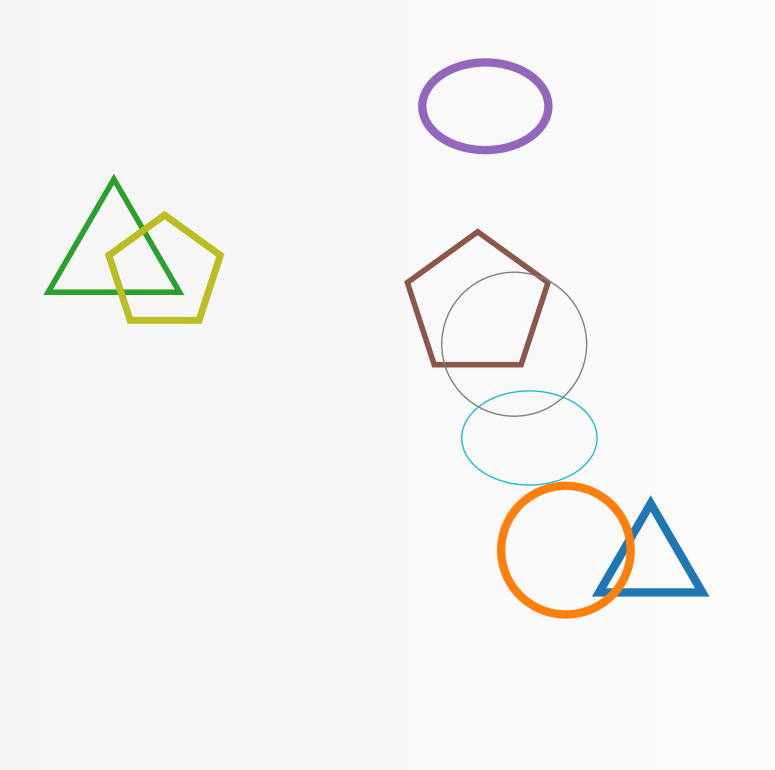[{"shape": "triangle", "thickness": 3, "radius": 0.38, "center": [0.84, 0.269]}, {"shape": "circle", "thickness": 3, "radius": 0.42, "center": [0.73, 0.286]}, {"shape": "triangle", "thickness": 2, "radius": 0.49, "center": [0.147, 0.669]}, {"shape": "oval", "thickness": 3, "radius": 0.41, "center": [0.626, 0.862]}, {"shape": "pentagon", "thickness": 2, "radius": 0.48, "center": [0.616, 0.604]}, {"shape": "circle", "thickness": 0.5, "radius": 0.47, "center": [0.663, 0.553]}, {"shape": "pentagon", "thickness": 2.5, "radius": 0.38, "center": [0.212, 0.645]}, {"shape": "oval", "thickness": 0.5, "radius": 0.44, "center": [0.683, 0.431]}]